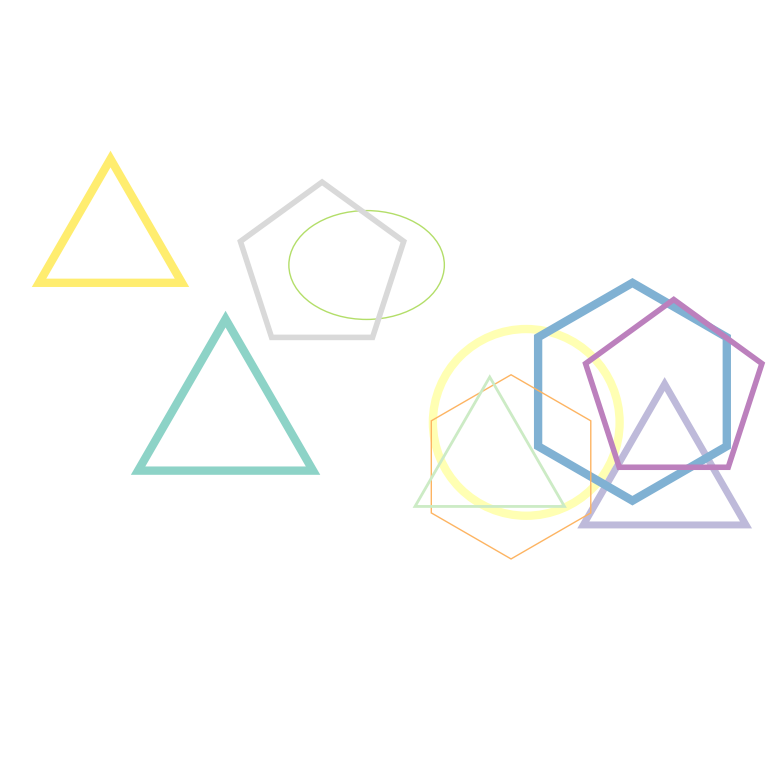[{"shape": "triangle", "thickness": 3, "radius": 0.66, "center": [0.293, 0.454]}, {"shape": "circle", "thickness": 3, "radius": 0.61, "center": [0.683, 0.451]}, {"shape": "triangle", "thickness": 2.5, "radius": 0.61, "center": [0.863, 0.379]}, {"shape": "hexagon", "thickness": 3, "radius": 0.71, "center": [0.821, 0.491]}, {"shape": "hexagon", "thickness": 0.5, "radius": 0.6, "center": [0.664, 0.394]}, {"shape": "oval", "thickness": 0.5, "radius": 0.5, "center": [0.476, 0.656]}, {"shape": "pentagon", "thickness": 2, "radius": 0.56, "center": [0.418, 0.652]}, {"shape": "pentagon", "thickness": 2, "radius": 0.6, "center": [0.875, 0.491]}, {"shape": "triangle", "thickness": 1, "radius": 0.56, "center": [0.636, 0.398]}, {"shape": "triangle", "thickness": 3, "radius": 0.54, "center": [0.144, 0.686]}]